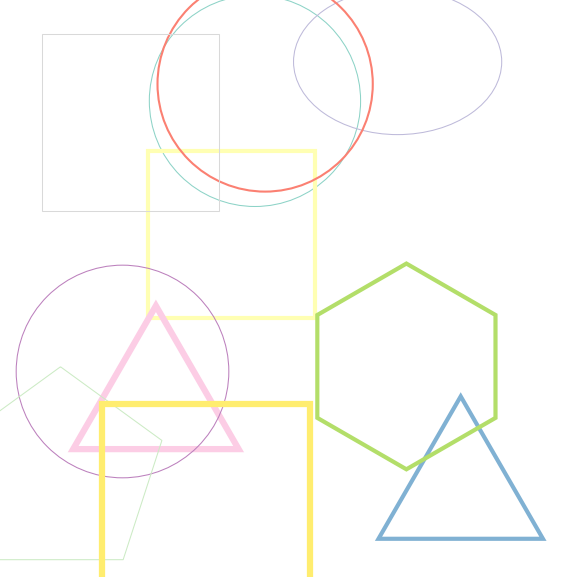[{"shape": "circle", "thickness": 0.5, "radius": 0.91, "center": [0.441, 0.824]}, {"shape": "square", "thickness": 2, "radius": 0.72, "center": [0.4, 0.593]}, {"shape": "oval", "thickness": 0.5, "radius": 0.9, "center": [0.689, 0.892]}, {"shape": "circle", "thickness": 1, "radius": 0.93, "center": [0.459, 0.854]}, {"shape": "triangle", "thickness": 2, "radius": 0.82, "center": [0.798, 0.148]}, {"shape": "hexagon", "thickness": 2, "radius": 0.89, "center": [0.704, 0.365]}, {"shape": "triangle", "thickness": 3, "radius": 0.83, "center": [0.27, 0.304]}, {"shape": "square", "thickness": 0.5, "radius": 0.77, "center": [0.226, 0.788]}, {"shape": "circle", "thickness": 0.5, "radius": 0.92, "center": [0.212, 0.356]}, {"shape": "pentagon", "thickness": 0.5, "radius": 0.92, "center": [0.105, 0.179]}, {"shape": "square", "thickness": 3, "radius": 0.9, "center": [0.357, 0.119]}]